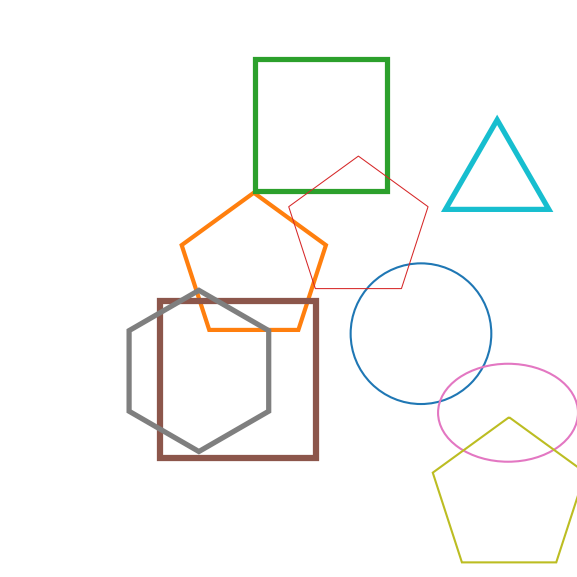[{"shape": "circle", "thickness": 1, "radius": 0.61, "center": [0.729, 0.421]}, {"shape": "pentagon", "thickness": 2, "radius": 0.66, "center": [0.439, 0.534]}, {"shape": "square", "thickness": 2.5, "radius": 0.57, "center": [0.556, 0.782]}, {"shape": "pentagon", "thickness": 0.5, "radius": 0.63, "center": [0.621, 0.602]}, {"shape": "square", "thickness": 3, "radius": 0.68, "center": [0.412, 0.342]}, {"shape": "oval", "thickness": 1, "radius": 0.61, "center": [0.88, 0.284]}, {"shape": "hexagon", "thickness": 2.5, "radius": 0.7, "center": [0.344, 0.357]}, {"shape": "pentagon", "thickness": 1, "radius": 0.69, "center": [0.882, 0.138]}, {"shape": "triangle", "thickness": 2.5, "radius": 0.52, "center": [0.861, 0.688]}]